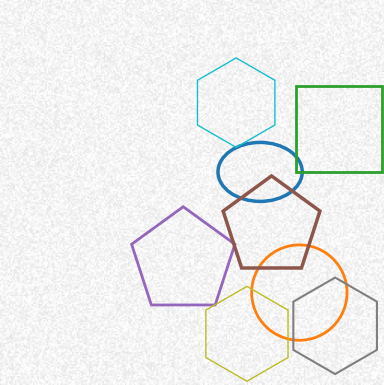[{"shape": "oval", "thickness": 2.5, "radius": 0.55, "center": [0.676, 0.554]}, {"shape": "circle", "thickness": 2, "radius": 0.62, "center": [0.778, 0.24]}, {"shape": "square", "thickness": 2, "radius": 0.56, "center": [0.881, 0.665]}, {"shape": "pentagon", "thickness": 2, "radius": 0.71, "center": [0.476, 0.322]}, {"shape": "pentagon", "thickness": 2.5, "radius": 0.66, "center": [0.705, 0.411]}, {"shape": "hexagon", "thickness": 1.5, "radius": 0.63, "center": [0.87, 0.154]}, {"shape": "hexagon", "thickness": 1, "radius": 0.62, "center": [0.641, 0.133]}, {"shape": "hexagon", "thickness": 1, "radius": 0.58, "center": [0.613, 0.733]}]